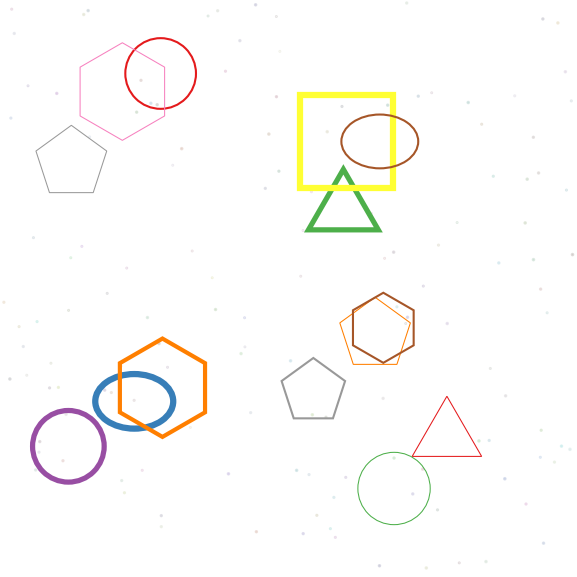[{"shape": "triangle", "thickness": 0.5, "radius": 0.35, "center": [0.774, 0.244]}, {"shape": "circle", "thickness": 1, "radius": 0.31, "center": [0.278, 0.872]}, {"shape": "oval", "thickness": 3, "radius": 0.34, "center": [0.232, 0.304]}, {"shape": "triangle", "thickness": 2.5, "radius": 0.35, "center": [0.595, 0.636]}, {"shape": "circle", "thickness": 0.5, "radius": 0.31, "center": [0.682, 0.153]}, {"shape": "circle", "thickness": 2.5, "radius": 0.31, "center": [0.118, 0.226]}, {"shape": "pentagon", "thickness": 0.5, "radius": 0.32, "center": [0.65, 0.42]}, {"shape": "hexagon", "thickness": 2, "radius": 0.43, "center": [0.281, 0.328]}, {"shape": "square", "thickness": 3, "radius": 0.4, "center": [0.6, 0.754]}, {"shape": "oval", "thickness": 1, "radius": 0.33, "center": [0.658, 0.754]}, {"shape": "hexagon", "thickness": 1, "radius": 0.3, "center": [0.664, 0.432]}, {"shape": "hexagon", "thickness": 0.5, "radius": 0.42, "center": [0.212, 0.841]}, {"shape": "pentagon", "thickness": 1, "radius": 0.29, "center": [0.543, 0.321]}, {"shape": "pentagon", "thickness": 0.5, "radius": 0.32, "center": [0.124, 0.718]}]